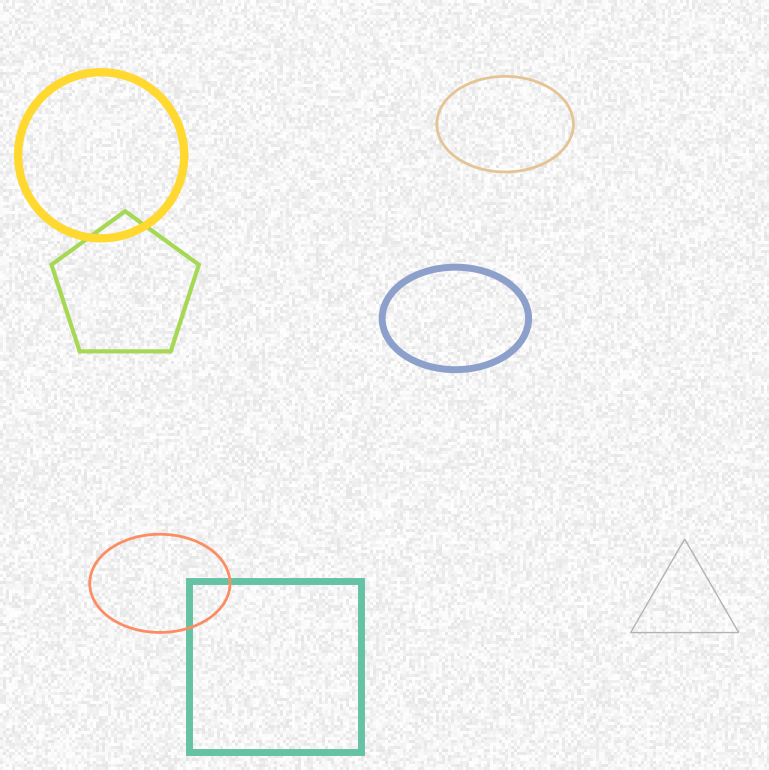[{"shape": "square", "thickness": 2.5, "radius": 0.56, "center": [0.357, 0.134]}, {"shape": "oval", "thickness": 1, "radius": 0.46, "center": [0.208, 0.242]}, {"shape": "oval", "thickness": 2.5, "radius": 0.48, "center": [0.591, 0.586]}, {"shape": "pentagon", "thickness": 1.5, "radius": 0.5, "center": [0.163, 0.625]}, {"shape": "circle", "thickness": 3, "radius": 0.54, "center": [0.131, 0.798]}, {"shape": "oval", "thickness": 1, "radius": 0.44, "center": [0.656, 0.839]}, {"shape": "triangle", "thickness": 0.5, "radius": 0.41, "center": [0.889, 0.219]}]